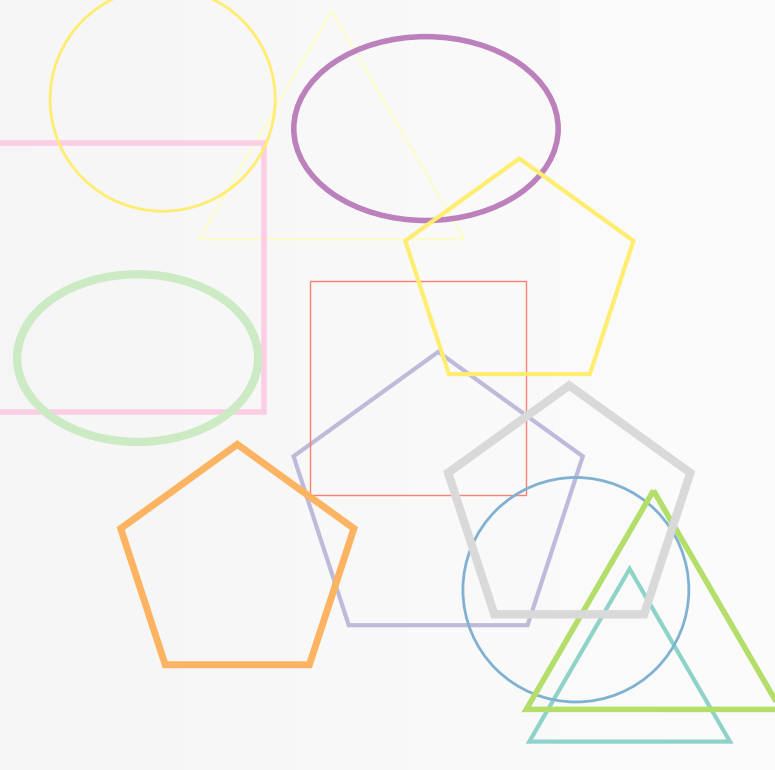[{"shape": "triangle", "thickness": 1.5, "radius": 0.75, "center": [0.812, 0.112]}, {"shape": "triangle", "thickness": 0.5, "radius": 0.99, "center": [0.428, 0.788]}, {"shape": "pentagon", "thickness": 1.5, "radius": 0.98, "center": [0.565, 0.347]}, {"shape": "square", "thickness": 0.5, "radius": 0.7, "center": [0.54, 0.496]}, {"shape": "circle", "thickness": 1, "radius": 0.73, "center": [0.743, 0.234]}, {"shape": "pentagon", "thickness": 2.5, "radius": 0.79, "center": [0.306, 0.265]}, {"shape": "triangle", "thickness": 2, "radius": 0.95, "center": [0.843, 0.173]}, {"shape": "square", "thickness": 2, "radius": 0.87, "center": [0.166, 0.639]}, {"shape": "pentagon", "thickness": 3, "radius": 0.82, "center": [0.734, 0.335]}, {"shape": "oval", "thickness": 2, "radius": 0.85, "center": [0.55, 0.833]}, {"shape": "oval", "thickness": 3, "radius": 0.78, "center": [0.178, 0.535]}, {"shape": "circle", "thickness": 1, "radius": 0.73, "center": [0.21, 0.871]}, {"shape": "pentagon", "thickness": 1.5, "radius": 0.77, "center": [0.67, 0.639]}]